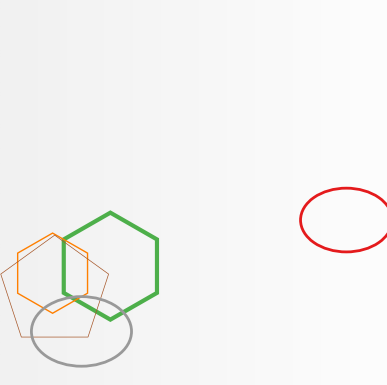[{"shape": "oval", "thickness": 2, "radius": 0.59, "center": [0.894, 0.428]}, {"shape": "hexagon", "thickness": 3, "radius": 0.69, "center": [0.285, 0.309]}, {"shape": "hexagon", "thickness": 1, "radius": 0.52, "center": [0.136, 0.29]}, {"shape": "pentagon", "thickness": 0.5, "radius": 0.73, "center": [0.141, 0.243]}, {"shape": "oval", "thickness": 2, "radius": 0.65, "center": [0.21, 0.139]}]